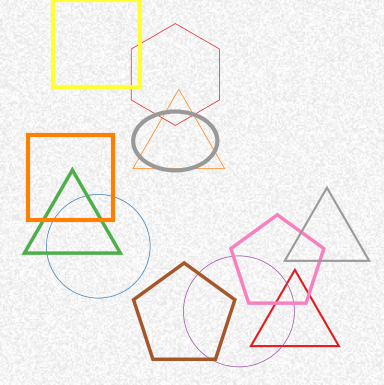[{"shape": "hexagon", "thickness": 0.5, "radius": 0.66, "center": [0.455, 0.807]}, {"shape": "triangle", "thickness": 1.5, "radius": 0.66, "center": [0.766, 0.167]}, {"shape": "circle", "thickness": 0.5, "radius": 0.67, "center": [0.255, 0.36]}, {"shape": "triangle", "thickness": 2.5, "radius": 0.72, "center": [0.188, 0.415]}, {"shape": "circle", "thickness": 0.5, "radius": 0.72, "center": [0.621, 0.191]}, {"shape": "square", "thickness": 3, "radius": 0.55, "center": [0.183, 0.539]}, {"shape": "triangle", "thickness": 0.5, "radius": 0.69, "center": [0.464, 0.631]}, {"shape": "square", "thickness": 3, "radius": 0.57, "center": [0.25, 0.887]}, {"shape": "pentagon", "thickness": 2.5, "radius": 0.69, "center": [0.478, 0.179]}, {"shape": "pentagon", "thickness": 2.5, "radius": 0.63, "center": [0.72, 0.315]}, {"shape": "triangle", "thickness": 1.5, "radius": 0.63, "center": [0.849, 0.386]}, {"shape": "oval", "thickness": 3, "radius": 0.55, "center": [0.455, 0.634]}]